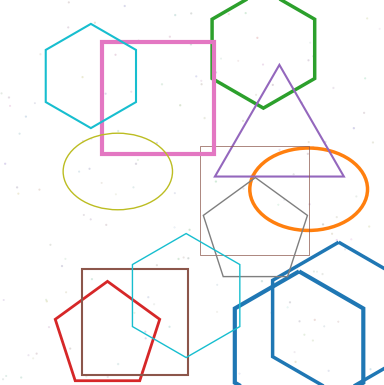[{"shape": "hexagon", "thickness": 2.5, "radius": 0.99, "center": [0.88, 0.173]}, {"shape": "hexagon", "thickness": 3, "radius": 0.96, "center": [0.777, 0.102]}, {"shape": "oval", "thickness": 2.5, "radius": 0.76, "center": [0.802, 0.508]}, {"shape": "hexagon", "thickness": 2.5, "radius": 0.77, "center": [0.684, 0.873]}, {"shape": "pentagon", "thickness": 2, "radius": 0.71, "center": [0.279, 0.127]}, {"shape": "triangle", "thickness": 1.5, "radius": 0.97, "center": [0.726, 0.638]}, {"shape": "square", "thickness": 1.5, "radius": 0.68, "center": [0.351, 0.164]}, {"shape": "square", "thickness": 0.5, "radius": 0.71, "center": [0.662, 0.478]}, {"shape": "square", "thickness": 3, "radius": 0.73, "center": [0.411, 0.746]}, {"shape": "pentagon", "thickness": 1, "radius": 0.71, "center": [0.663, 0.397]}, {"shape": "oval", "thickness": 1, "radius": 0.71, "center": [0.306, 0.555]}, {"shape": "hexagon", "thickness": 1.5, "radius": 0.68, "center": [0.236, 0.803]}, {"shape": "hexagon", "thickness": 1, "radius": 0.81, "center": [0.483, 0.232]}]